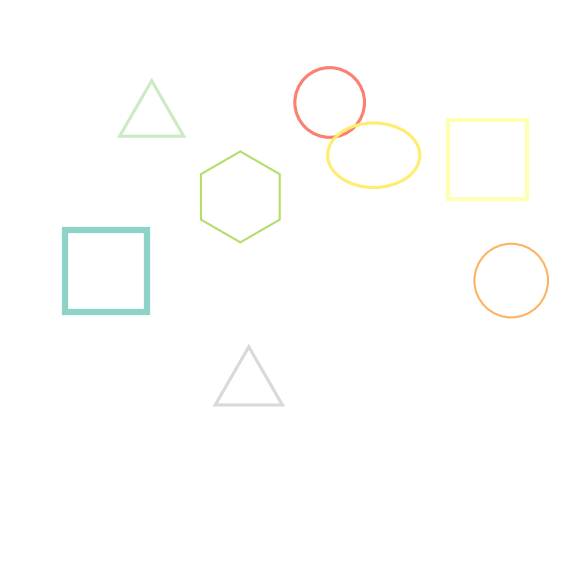[{"shape": "square", "thickness": 3, "radius": 0.35, "center": [0.183, 0.53]}, {"shape": "square", "thickness": 2, "radius": 0.34, "center": [0.845, 0.723]}, {"shape": "circle", "thickness": 1.5, "radius": 0.3, "center": [0.571, 0.822]}, {"shape": "circle", "thickness": 1, "radius": 0.32, "center": [0.885, 0.513]}, {"shape": "hexagon", "thickness": 1, "radius": 0.39, "center": [0.416, 0.658]}, {"shape": "triangle", "thickness": 1.5, "radius": 0.34, "center": [0.431, 0.331]}, {"shape": "triangle", "thickness": 1.5, "radius": 0.32, "center": [0.263, 0.795]}, {"shape": "oval", "thickness": 1.5, "radius": 0.4, "center": [0.647, 0.73]}]